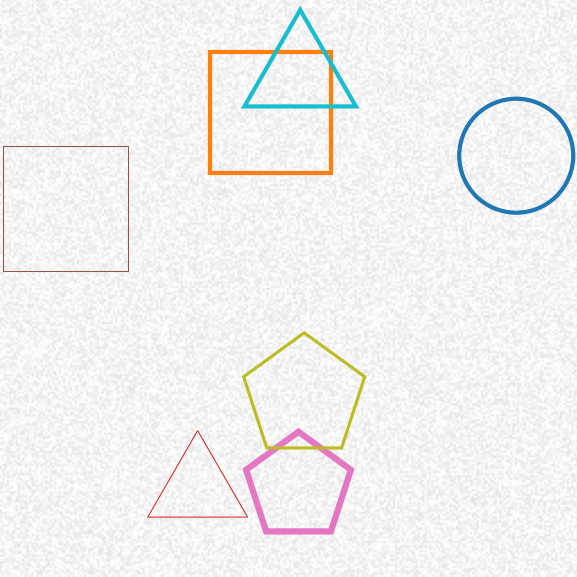[{"shape": "circle", "thickness": 2, "radius": 0.49, "center": [0.894, 0.729]}, {"shape": "square", "thickness": 2, "radius": 0.53, "center": [0.468, 0.804]}, {"shape": "triangle", "thickness": 0.5, "radius": 0.5, "center": [0.342, 0.154]}, {"shape": "square", "thickness": 0.5, "radius": 0.54, "center": [0.113, 0.638]}, {"shape": "pentagon", "thickness": 3, "radius": 0.48, "center": [0.517, 0.156]}, {"shape": "pentagon", "thickness": 1.5, "radius": 0.55, "center": [0.527, 0.313]}, {"shape": "triangle", "thickness": 2, "radius": 0.56, "center": [0.52, 0.871]}]